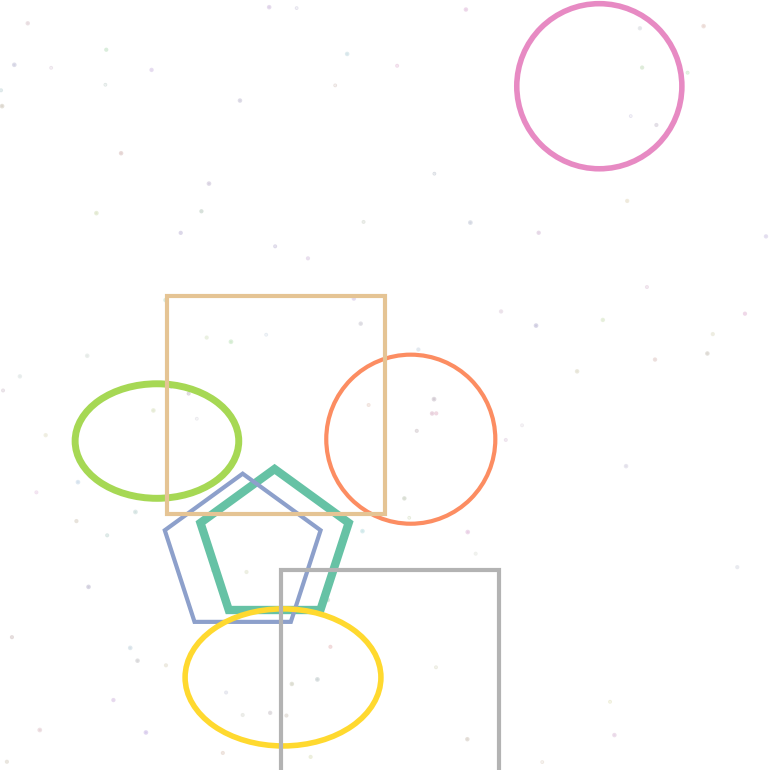[{"shape": "pentagon", "thickness": 3, "radius": 0.51, "center": [0.357, 0.29]}, {"shape": "circle", "thickness": 1.5, "radius": 0.55, "center": [0.533, 0.43]}, {"shape": "pentagon", "thickness": 1.5, "radius": 0.53, "center": [0.315, 0.278]}, {"shape": "circle", "thickness": 2, "radius": 0.54, "center": [0.778, 0.888]}, {"shape": "oval", "thickness": 2.5, "radius": 0.53, "center": [0.204, 0.427]}, {"shape": "oval", "thickness": 2, "radius": 0.64, "center": [0.368, 0.12]}, {"shape": "square", "thickness": 1.5, "radius": 0.71, "center": [0.358, 0.474]}, {"shape": "square", "thickness": 1.5, "radius": 0.71, "center": [0.506, 0.118]}]